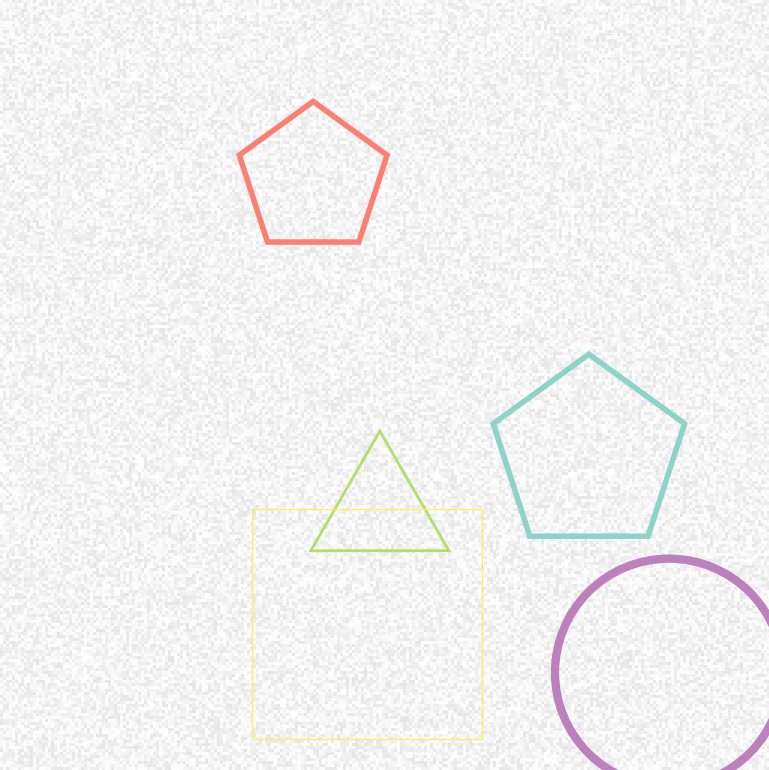[{"shape": "pentagon", "thickness": 2, "radius": 0.65, "center": [0.765, 0.409]}, {"shape": "pentagon", "thickness": 2, "radius": 0.5, "center": [0.407, 0.767]}, {"shape": "triangle", "thickness": 1, "radius": 0.52, "center": [0.493, 0.337]}, {"shape": "circle", "thickness": 3, "radius": 0.74, "center": [0.869, 0.126]}, {"shape": "square", "thickness": 0.5, "radius": 0.75, "center": [0.477, 0.19]}]